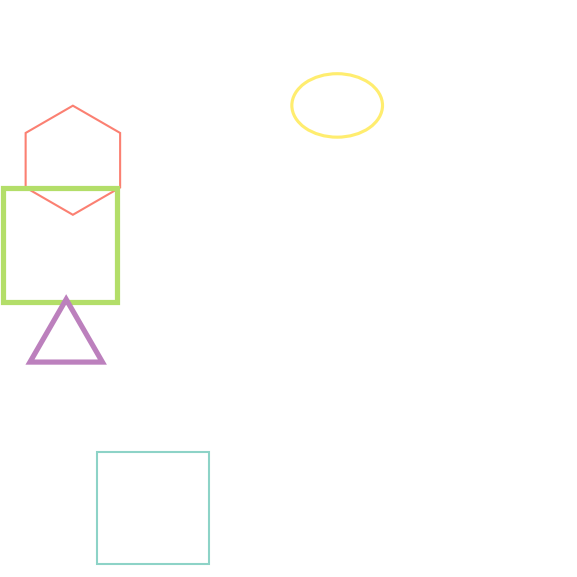[{"shape": "square", "thickness": 1, "radius": 0.49, "center": [0.265, 0.119]}, {"shape": "hexagon", "thickness": 1, "radius": 0.47, "center": [0.126, 0.722]}, {"shape": "square", "thickness": 2.5, "radius": 0.5, "center": [0.104, 0.575]}, {"shape": "triangle", "thickness": 2.5, "radius": 0.36, "center": [0.115, 0.408]}, {"shape": "oval", "thickness": 1.5, "radius": 0.39, "center": [0.584, 0.817]}]